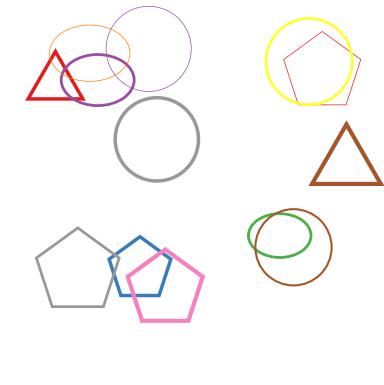[{"shape": "triangle", "thickness": 2.5, "radius": 0.41, "center": [0.144, 0.784]}, {"shape": "pentagon", "thickness": 0.5, "radius": 0.53, "center": [0.837, 0.813]}, {"shape": "pentagon", "thickness": 2.5, "radius": 0.42, "center": [0.364, 0.301]}, {"shape": "oval", "thickness": 2, "radius": 0.41, "center": [0.727, 0.388]}, {"shape": "circle", "thickness": 0.5, "radius": 0.55, "center": [0.386, 0.873]}, {"shape": "oval", "thickness": 2, "radius": 0.47, "center": [0.254, 0.792]}, {"shape": "oval", "thickness": 0.5, "radius": 0.52, "center": [0.233, 0.862]}, {"shape": "circle", "thickness": 2, "radius": 0.56, "center": [0.803, 0.84]}, {"shape": "circle", "thickness": 1.5, "radius": 0.5, "center": [0.762, 0.358]}, {"shape": "triangle", "thickness": 3, "radius": 0.52, "center": [0.9, 0.574]}, {"shape": "pentagon", "thickness": 3, "radius": 0.51, "center": [0.429, 0.25]}, {"shape": "pentagon", "thickness": 2, "radius": 0.57, "center": [0.202, 0.295]}, {"shape": "circle", "thickness": 2.5, "radius": 0.54, "center": [0.407, 0.638]}]